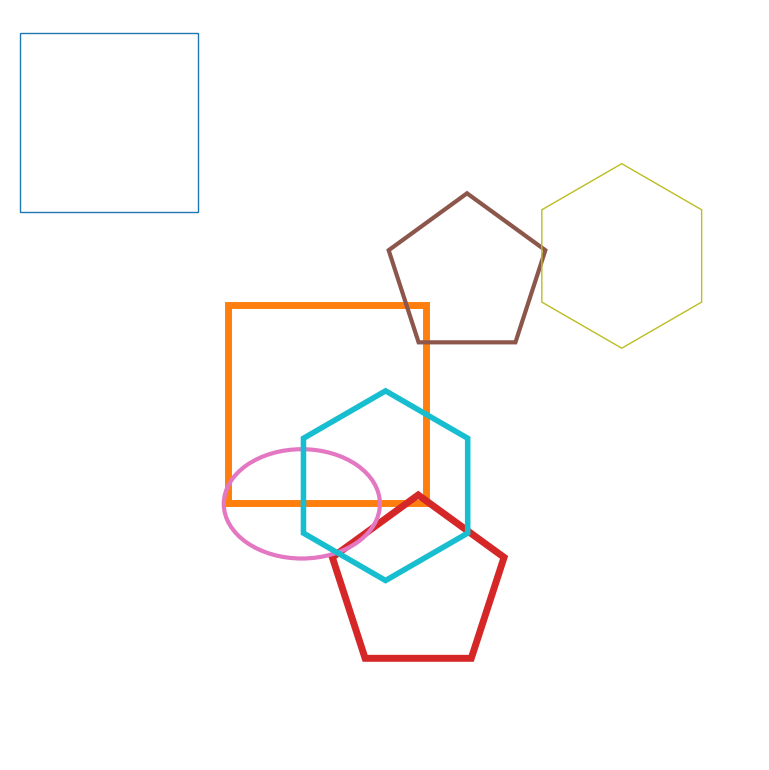[{"shape": "square", "thickness": 0.5, "radius": 0.58, "center": [0.141, 0.841]}, {"shape": "square", "thickness": 2.5, "radius": 0.64, "center": [0.425, 0.475]}, {"shape": "pentagon", "thickness": 2.5, "radius": 0.59, "center": [0.543, 0.24]}, {"shape": "pentagon", "thickness": 1.5, "radius": 0.53, "center": [0.607, 0.642]}, {"shape": "oval", "thickness": 1.5, "radius": 0.51, "center": [0.392, 0.346]}, {"shape": "hexagon", "thickness": 0.5, "radius": 0.6, "center": [0.807, 0.668]}, {"shape": "hexagon", "thickness": 2, "radius": 0.62, "center": [0.501, 0.369]}]